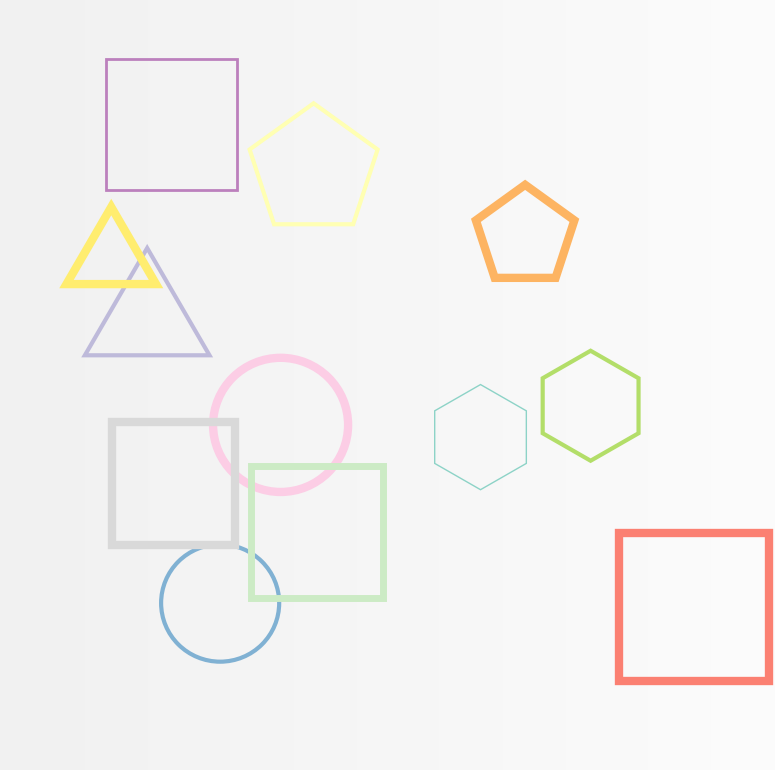[{"shape": "hexagon", "thickness": 0.5, "radius": 0.34, "center": [0.62, 0.432]}, {"shape": "pentagon", "thickness": 1.5, "radius": 0.43, "center": [0.405, 0.779]}, {"shape": "triangle", "thickness": 1.5, "radius": 0.46, "center": [0.19, 0.585]}, {"shape": "square", "thickness": 3, "radius": 0.48, "center": [0.896, 0.212]}, {"shape": "circle", "thickness": 1.5, "radius": 0.38, "center": [0.284, 0.217]}, {"shape": "pentagon", "thickness": 3, "radius": 0.33, "center": [0.678, 0.693]}, {"shape": "hexagon", "thickness": 1.5, "radius": 0.36, "center": [0.762, 0.473]}, {"shape": "circle", "thickness": 3, "radius": 0.44, "center": [0.362, 0.448]}, {"shape": "square", "thickness": 3, "radius": 0.4, "center": [0.224, 0.372]}, {"shape": "square", "thickness": 1, "radius": 0.43, "center": [0.221, 0.838]}, {"shape": "square", "thickness": 2.5, "radius": 0.43, "center": [0.409, 0.309]}, {"shape": "triangle", "thickness": 3, "radius": 0.33, "center": [0.144, 0.664]}]